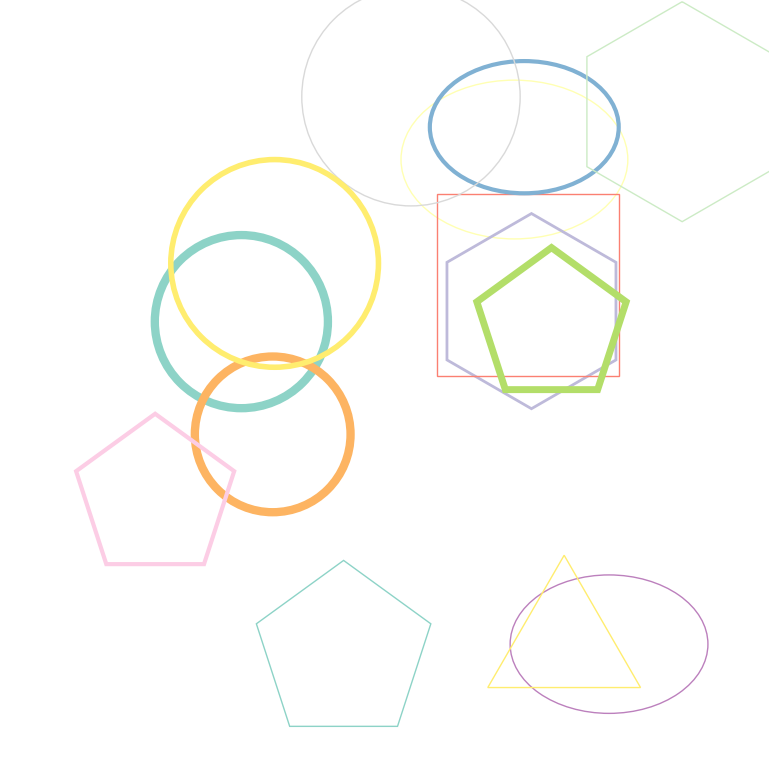[{"shape": "circle", "thickness": 3, "radius": 0.56, "center": [0.313, 0.582]}, {"shape": "pentagon", "thickness": 0.5, "radius": 0.6, "center": [0.446, 0.153]}, {"shape": "oval", "thickness": 0.5, "radius": 0.74, "center": [0.668, 0.793]}, {"shape": "hexagon", "thickness": 1, "radius": 0.63, "center": [0.69, 0.596]}, {"shape": "square", "thickness": 0.5, "radius": 0.59, "center": [0.686, 0.63]}, {"shape": "oval", "thickness": 1.5, "radius": 0.61, "center": [0.681, 0.835]}, {"shape": "circle", "thickness": 3, "radius": 0.51, "center": [0.354, 0.436]}, {"shape": "pentagon", "thickness": 2.5, "radius": 0.51, "center": [0.716, 0.576]}, {"shape": "pentagon", "thickness": 1.5, "radius": 0.54, "center": [0.201, 0.355]}, {"shape": "circle", "thickness": 0.5, "radius": 0.71, "center": [0.534, 0.874]}, {"shape": "oval", "thickness": 0.5, "radius": 0.64, "center": [0.791, 0.163]}, {"shape": "hexagon", "thickness": 0.5, "radius": 0.71, "center": [0.886, 0.855]}, {"shape": "circle", "thickness": 2, "radius": 0.67, "center": [0.357, 0.658]}, {"shape": "triangle", "thickness": 0.5, "radius": 0.57, "center": [0.733, 0.164]}]